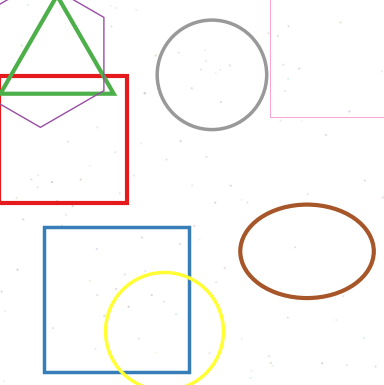[{"shape": "square", "thickness": 3, "radius": 0.83, "center": [0.164, 0.638]}, {"shape": "square", "thickness": 2.5, "radius": 0.94, "center": [0.302, 0.221]}, {"shape": "triangle", "thickness": 3, "radius": 0.85, "center": [0.148, 0.842]}, {"shape": "hexagon", "thickness": 1, "radius": 0.95, "center": [0.105, 0.86]}, {"shape": "circle", "thickness": 2.5, "radius": 0.77, "center": [0.427, 0.139]}, {"shape": "oval", "thickness": 3, "radius": 0.87, "center": [0.797, 0.347]}, {"shape": "square", "thickness": 0.5, "radius": 0.84, "center": [0.871, 0.865]}, {"shape": "circle", "thickness": 2.5, "radius": 0.71, "center": [0.551, 0.806]}]